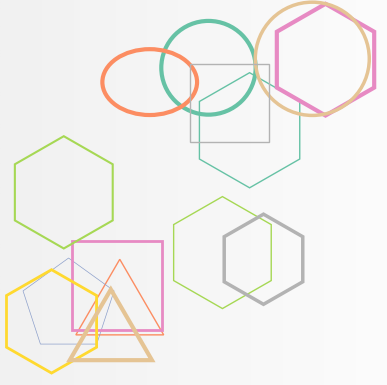[{"shape": "circle", "thickness": 3, "radius": 0.61, "center": [0.538, 0.824]}, {"shape": "hexagon", "thickness": 1, "radius": 0.75, "center": [0.644, 0.662]}, {"shape": "triangle", "thickness": 1, "radius": 0.65, "center": [0.309, 0.196]}, {"shape": "oval", "thickness": 3, "radius": 0.61, "center": [0.386, 0.787]}, {"shape": "pentagon", "thickness": 0.5, "radius": 0.62, "center": [0.177, 0.206]}, {"shape": "square", "thickness": 2, "radius": 0.58, "center": [0.301, 0.259]}, {"shape": "hexagon", "thickness": 3, "radius": 0.73, "center": [0.84, 0.845]}, {"shape": "hexagon", "thickness": 1.5, "radius": 0.73, "center": [0.165, 0.5]}, {"shape": "hexagon", "thickness": 1, "radius": 0.73, "center": [0.574, 0.344]}, {"shape": "hexagon", "thickness": 2, "radius": 0.67, "center": [0.133, 0.165]}, {"shape": "triangle", "thickness": 3, "radius": 0.61, "center": [0.286, 0.126]}, {"shape": "circle", "thickness": 2.5, "radius": 0.74, "center": [0.806, 0.847]}, {"shape": "hexagon", "thickness": 2.5, "radius": 0.59, "center": [0.68, 0.327]}, {"shape": "square", "thickness": 1, "radius": 0.51, "center": [0.592, 0.732]}]